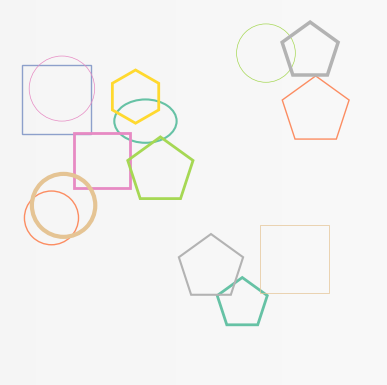[{"shape": "oval", "thickness": 1.5, "radius": 0.4, "center": [0.375, 0.685]}, {"shape": "pentagon", "thickness": 2, "radius": 0.34, "center": [0.625, 0.211]}, {"shape": "pentagon", "thickness": 1, "radius": 0.45, "center": [0.815, 0.712]}, {"shape": "circle", "thickness": 1, "radius": 0.35, "center": [0.133, 0.434]}, {"shape": "square", "thickness": 1, "radius": 0.44, "center": [0.146, 0.742]}, {"shape": "circle", "thickness": 0.5, "radius": 0.42, "center": [0.16, 0.77]}, {"shape": "square", "thickness": 2, "radius": 0.36, "center": [0.263, 0.582]}, {"shape": "circle", "thickness": 0.5, "radius": 0.38, "center": [0.686, 0.862]}, {"shape": "pentagon", "thickness": 2, "radius": 0.44, "center": [0.414, 0.556]}, {"shape": "hexagon", "thickness": 2, "radius": 0.35, "center": [0.35, 0.749]}, {"shape": "square", "thickness": 0.5, "radius": 0.44, "center": [0.76, 0.327]}, {"shape": "circle", "thickness": 3, "radius": 0.41, "center": [0.164, 0.467]}, {"shape": "pentagon", "thickness": 2.5, "radius": 0.38, "center": [0.8, 0.867]}, {"shape": "pentagon", "thickness": 1.5, "radius": 0.44, "center": [0.544, 0.305]}]